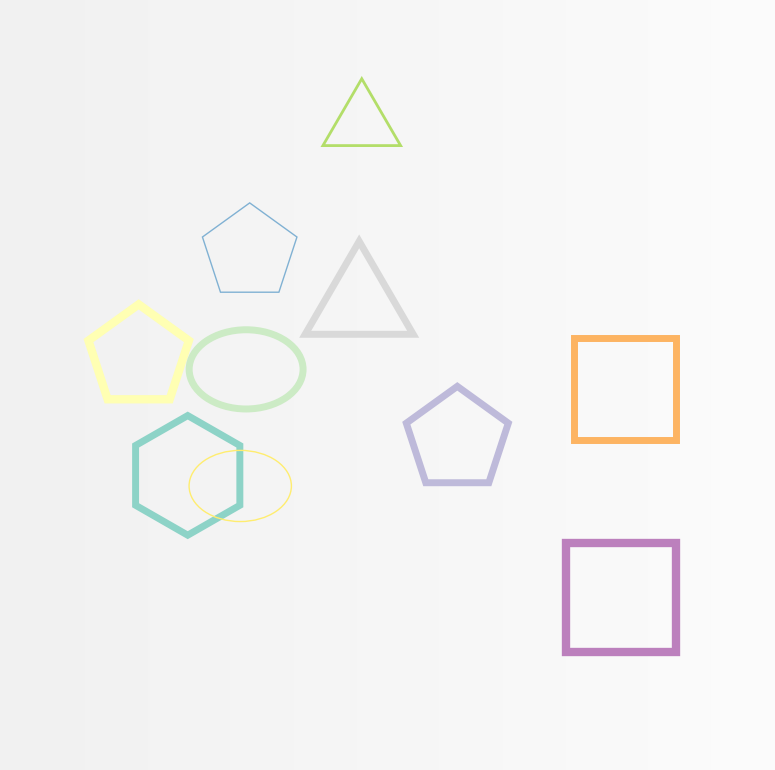[{"shape": "hexagon", "thickness": 2.5, "radius": 0.39, "center": [0.242, 0.383]}, {"shape": "pentagon", "thickness": 3, "radius": 0.34, "center": [0.179, 0.537]}, {"shape": "pentagon", "thickness": 2.5, "radius": 0.35, "center": [0.59, 0.429]}, {"shape": "pentagon", "thickness": 0.5, "radius": 0.32, "center": [0.322, 0.672]}, {"shape": "square", "thickness": 2.5, "radius": 0.33, "center": [0.806, 0.495]}, {"shape": "triangle", "thickness": 1, "radius": 0.29, "center": [0.467, 0.84]}, {"shape": "triangle", "thickness": 2.5, "radius": 0.4, "center": [0.463, 0.606]}, {"shape": "square", "thickness": 3, "radius": 0.36, "center": [0.801, 0.224]}, {"shape": "oval", "thickness": 2.5, "radius": 0.37, "center": [0.318, 0.52]}, {"shape": "oval", "thickness": 0.5, "radius": 0.33, "center": [0.31, 0.369]}]